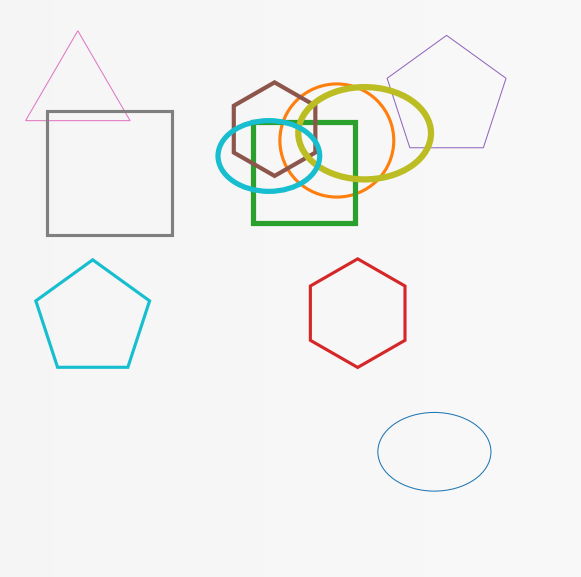[{"shape": "oval", "thickness": 0.5, "radius": 0.49, "center": [0.747, 0.217]}, {"shape": "circle", "thickness": 1.5, "radius": 0.49, "center": [0.579, 0.756]}, {"shape": "square", "thickness": 2.5, "radius": 0.44, "center": [0.523, 0.701]}, {"shape": "hexagon", "thickness": 1.5, "radius": 0.47, "center": [0.615, 0.457]}, {"shape": "pentagon", "thickness": 0.5, "radius": 0.54, "center": [0.768, 0.83]}, {"shape": "hexagon", "thickness": 2, "radius": 0.41, "center": [0.472, 0.776]}, {"shape": "triangle", "thickness": 0.5, "radius": 0.52, "center": [0.134, 0.842]}, {"shape": "square", "thickness": 1.5, "radius": 0.54, "center": [0.188, 0.7]}, {"shape": "oval", "thickness": 3, "radius": 0.57, "center": [0.627, 0.768]}, {"shape": "oval", "thickness": 2.5, "radius": 0.44, "center": [0.463, 0.729]}, {"shape": "pentagon", "thickness": 1.5, "radius": 0.51, "center": [0.16, 0.446]}]